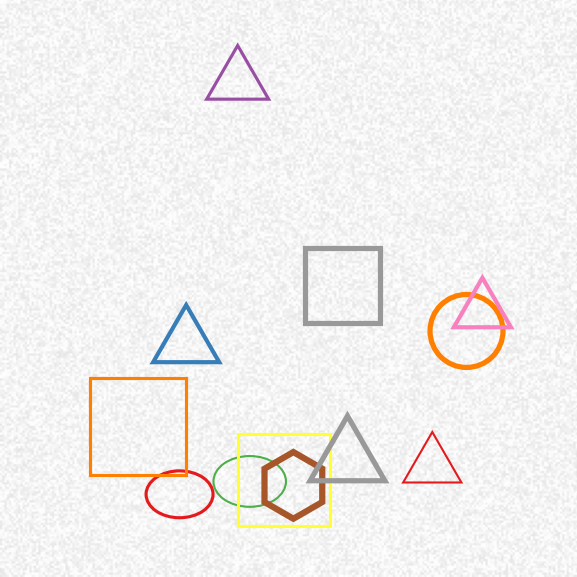[{"shape": "oval", "thickness": 1.5, "radius": 0.29, "center": [0.311, 0.143]}, {"shape": "triangle", "thickness": 1, "radius": 0.29, "center": [0.749, 0.193]}, {"shape": "triangle", "thickness": 2, "radius": 0.33, "center": [0.322, 0.405]}, {"shape": "oval", "thickness": 1, "radius": 0.31, "center": [0.432, 0.165]}, {"shape": "triangle", "thickness": 1.5, "radius": 0.31, "center": [0.412, 0.858]}, {"shape": "square", "thickness": 1.5, "radius": 0.42, "center": [0.239, 0.26]}, {"shape": "circle", "thickness": 2.5, "radius": 0.32, "center": [0.808, 0.426]}, {"shape": "square", "thickness": 1.5, "radius": 0.4, "center": [0.492, 0.168]}, {"shape": "hexagon", "thickness": 3, "radius": 0.29, "center": [0.508, 0.159]}, {"shape": "triangle", "thickness": 2, "radius": 0.29, "center": [0.835, 0.461]}, {"shape": "square", "thickness": 2.5, "radius": 0.32, "center": [0.593, 0.504]}, {"shape": "triangle", "thickness": 2.5, "radius": 0.37, "center": [0.602, 0.204]}]